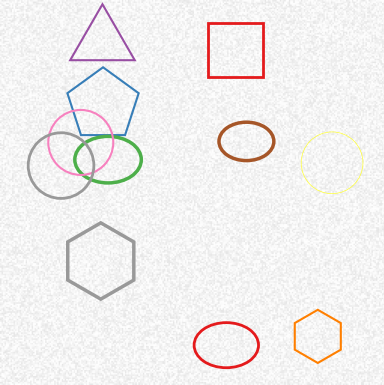[{"shape": "oval", "thickness": 2, "radius": 0.42, "center": [0.588, 0.103]}, {"shape": "square", "thickness": 2, "radius": 0.35, "center": [0.612, 0.87]}, {"shape": "pentagon", "thickness": 1.5, "radius": 0.49, "center": [0.268, 0.728]}, {"shape": "oval", "thickness": 2.5, "radius": 0.43, "center": [0.281, 0.585]}, {"shape": "triangle", "thickness": 1.5, "radius": 0.48, "center": [0.266, 0.892]}, {"shape": "hexagon", "thickness": 1.5, "radius": 0.35, "center": [0.825, 0.126]}, {"shape": "circle", "thickness": 0.5, "radius": 0.4, "center": [0.863, 0.577]}, {"shape": "oval", "thickness": 2.5, "radius": 0.36, "center": [0.64, 0.633]}, {"shape": "circle", "thickness": 1.5, "radius": 0.42, "center": [0.21, 0.63]}, {"shape": "circle", "thickness": 2, "radius": 0.43, "center": [0.159, 0.57]}, {"shape": "hexagon", "thickness": 2.5, "radius": 0.5, "center": [0.262, 0.322]}]